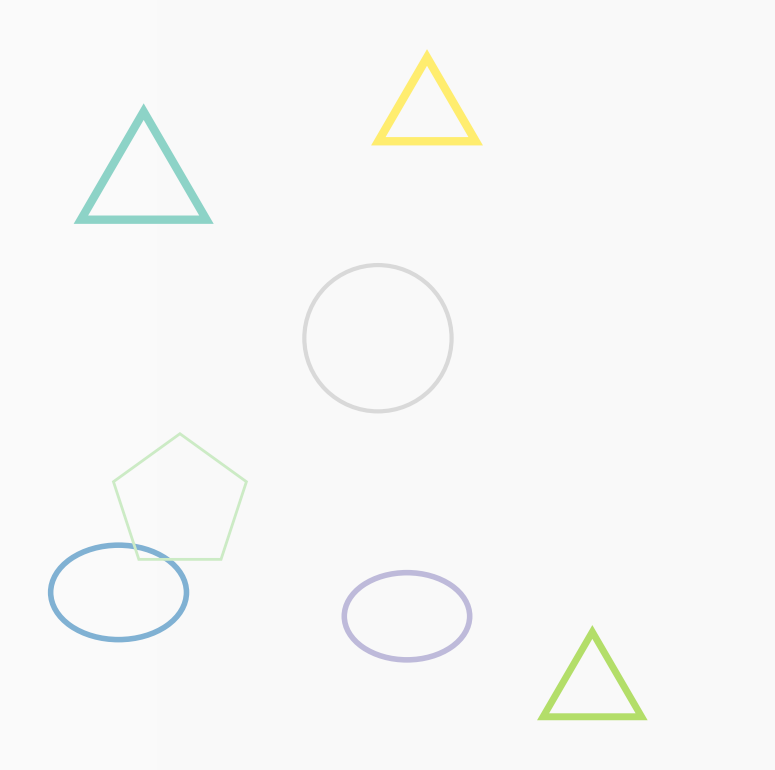[{"shape": "triangle", "thickness": 3, "radius": 0.47, "center": [0.185, 0.761]}, {"shape": "oval", "thickness": 2, "radius": 0.4, "center": [0.525, 0.2]}, {"shape": "oval", "thickness": 2, "radius": 0.44, "center": [0.153, 0.231]}, {"shape": "triangle", "thickness": 2.5, "radius": 0.37, "center": [0.764, 0.106]}, {"shape": "circle", "thickness": 1.5, "radius": 0.47, "center": [0.488, 0.561]}, {"shape": "pentagon", "thickness": 1, "radius": 0.45, "center": [0.232, 0.347]}, {"shape": "triangle", "thickness": 3, "radius": 0.36, "center": [0.551, 0.853]}]